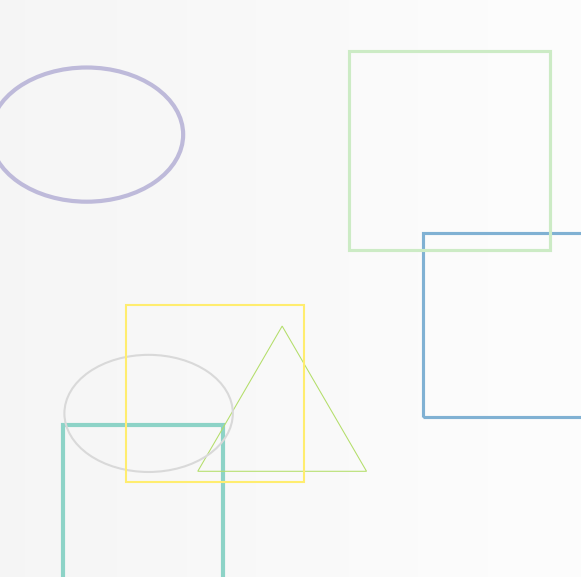[{"shape": "square", "thickness": 2, "radius": 0.69, "center": [0.246, 0.125]}, {"shape": "oval", "thickness": 2, "radius": 0.83, "center": [0.149, 0.766]}, {"shape": "square", "thickness": 1.5, "radius": 0.8, "center": [0.888, 0.436]}, {"shape": "triangle", "thickness": 0.5, "radius": 0.84, "center": [0.485, 0.267]}, {"shape": "oval", "thickness": 1, "radius": 0.72, "center": [0.256, 0.283]}, {"shape": "square", "thickness": 1.5, "radius": 0.86, "center": [0.773, 0.739]}, {"shape": "square", "thickness": 1, "radius": 0.76, "center": [0.37, 0.318]}]